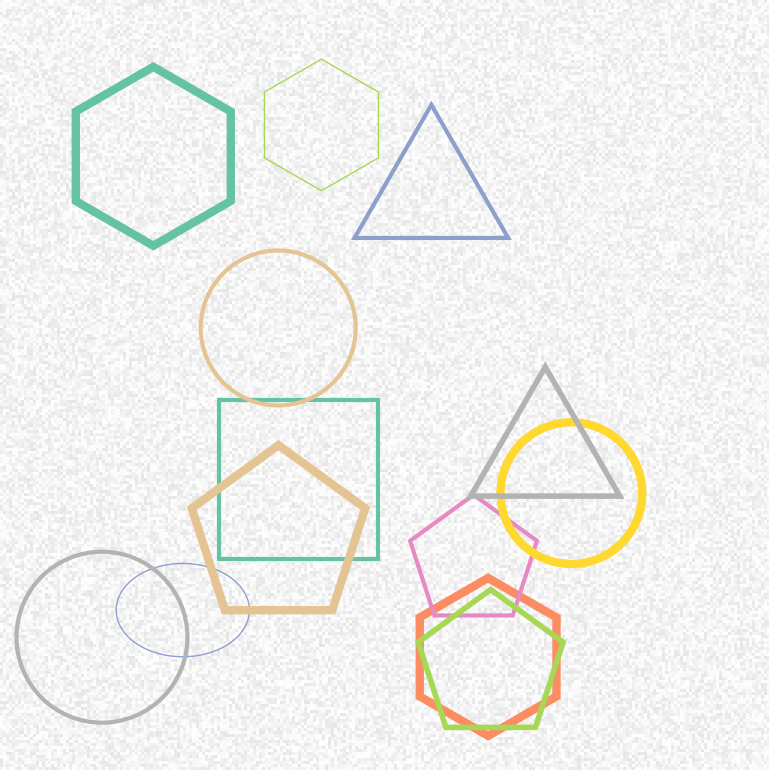[{"shape": "square", "thickness": 1.5, "radius": 0.52, "center": [0.388, 0.378]}, {"shape": "hexagon", "thickness": 3, "radius": 0.58, "center": [0.199, 0.797]}, {"shape": "hexagon", "thickness": 3, "radius": 0.51, "center": [0.634, 0.147]}, {"shape": "oval", "thickness": 0.5, "radius": 0.43, "center": [0.237, 0.208]}, {"shape": "triangle", "thickness": 1.5, "radius": 0.58, "center": [0.56, 0.749]}, {"shape": "pentagon", "thickness": 1.5, "radius": 0.43, "center": [0.615, 0.271]}, {"shape": "hexagon", "thickness": 0.5, "radius": 0.43, "center": [0.417, 0.838]}, {"shape": "pentagon", "thickness": 2, "radius": 0.49, "center": [0.637, 0.135]}, {"shape": "circle", "thickness": 3, "radius": 0.46, "center": [0.742, 0.36]}, {"shape": "pentagon", "thickness": 3, "radius": 0.59, "center": [0.362, 0.303]}, {"shape": "circle", "thickness": 1.5, "radius": 0.5, "center": [0.361, 0.574]}, {"shape": "triangle", "thickness": 2, "radius": 0.56, "center": [0.708, 0.412]}, {"shape": "circle", "thickness": 1.5, "radius": 0.56, "center": [0.132, 0.172]}]